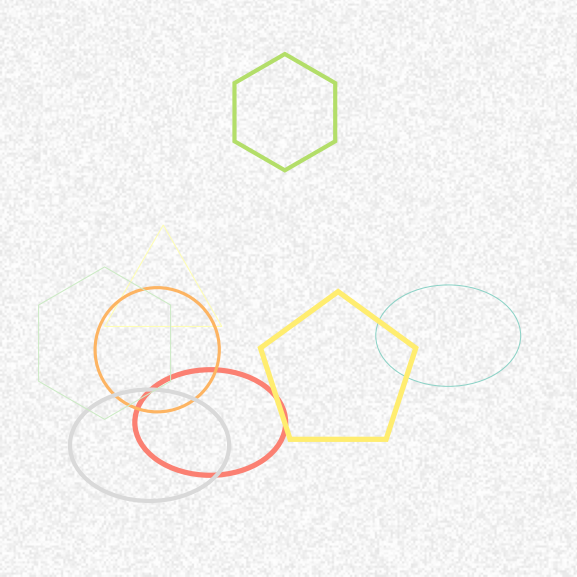[{"shape": "oval", "thickness": 0.5, "radius": 0.63, "center": [0.776, 0.418]}, {"shape": "triangle", "thickness": 0.5, "radius": 0.59, "center": [0.283, 0.492]}, {"shape": "oval", "thickness": 2.5, "radius": 0.65, "center": [0.364, 0.268]}, {"shape": "circle", "thickness": 1.5, "radius": 0.54, "center": [0.272, 0.393]}, {"shape": "hexagon", "thickness": 2, "radius": 0.5, "center": [0.493, 0.805]}, {"shape": "oval", "thickness": 2, "radius": 0.69, "center": [0.259, 0.228]}, {"shape": "hexagon", "thickness": 0.5, "radius": 0.66, "center": [0.181, 0.405]}, {"shape": "pentagon", "thickness": 2.5, "radius": 0.71, "center": [0.585, 0.353]}]